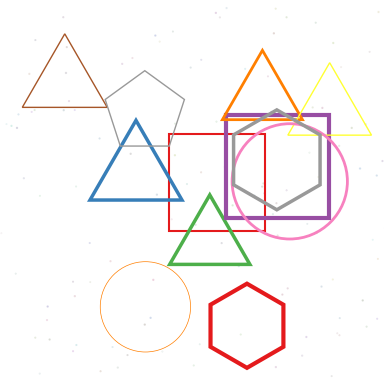[{"shape": "square", "thickness": 1.5, "radius": 0.63, "center": [0.564, 0.526]}, {"shape": "hexagon", "thickness": 3, "radius": 0.55, "center": [0.641, 0.154]}, {"shape": "triangle", "thickness": 2.5, "radius": 0.69, "center": [0.353, 0.549]}, {"shape": "triangle", "thickness": 2.5, "radius": 0.6, "center": [0.545, 0.373]}, {"shape": "square", "thickness": 3, "radius": 0.67, "center": [0.722, 0.568]}, {"shape": "triangle", "thickness": 2, "radius": 0.6, "center": [0.682, 0.749]}, {"shape": "circle", "thickness": 0.5, "radius": 0.59, "center": [0.378, 0.203]}, {"shape": "triangle", "thickness": 1, "radius": 0.63, "center": [0.856, 0.712]}, {"shape": "triangle", "thickness": 1, "radius": 0.64, "center": [0.168, 0.785]}, {"shape": "circle", "thickness": 2, "radius": 0.75, "center": [0.753, 0.529]}, {"shape": "pentagon", "thickness": 1, "radius": 0.54, "center": [0.376, 0.708]}, {"shape": "hexagon", "thickness": 2.5, "radius": 0.65, "center": [0.719, 0.585]}]